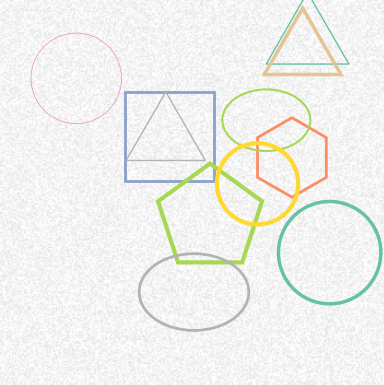[{"shape": "triangle", "thickness": 1, "radius": 0.62, "center": [0.799, 0.896]}, {"shape": "circle", "thickness": 2.5, "radius": 0.66, "center": [0.856, 0.344]}, {"shape": "hexagon", "thickness": 2, "radius": 0.52, "center": [0.758, 0.591]}, {"shape": "square", "thickness": 2, "radius": 0.58, "center": [0.44, 0.645]}, {"shape": "circle", "thickness": 0.5, "radius": 0.59, "center": [0.198, 0.797]}, {"shape": "pentagon", "thickness": 3, "radius": 0.71, "center": [0.546, 0.433]}, {"shape": "oval", "thickness": 1.5, "radius": 0.57, "center": [0.692, 0.688]}, {"shape": "circle", "thickness": 3, "radius": 0.53, "center": [0.669, 0.523]}, {"shape": "triangle", "thickness": 2.5, "radius": 0.57, "center": [0.786, 0.864]}, {"shape": "triangle", "thickness": 1, "radius": 0.59, "center": [0.431, 0.643]}, {"shape": "oval", "thickness": 2, "radius": 0.71, "center": [0.504, 0.241]}]